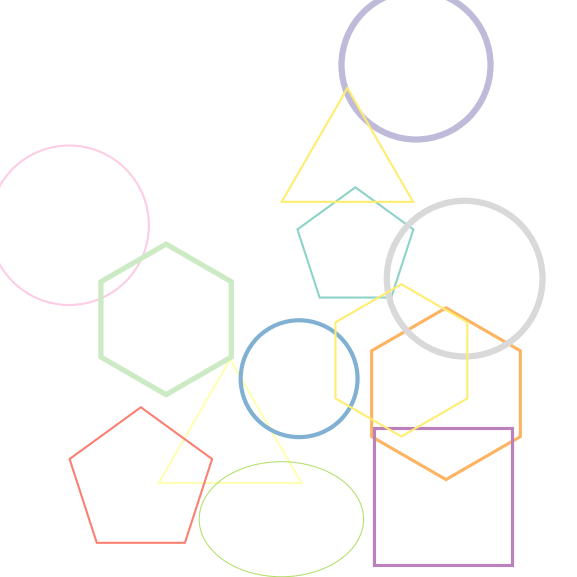[{"shape": "pentagon", "thickness": 1, "radius": 0.53, "center": [0.615, 0.569]}, {"shape": "triangle", "thickness": 1, "radius": 0.71, "center": [0.399, 0.234]}, {"shape": "circle", "thickness": 3, "radius": 0.64, "center": [0.72, 0.887]}, {"shape": "pentagon", "thickness": 1, "radius": 0.65, "center": [0.244, 0.164]}, {"shape": "circle", "thickness": 2, "radius": 0.51, "center": [0.518, 0.343]}, {"shape": "hexagon", "thickness": 1.5, "radius": 0.74, "center": [0.772, 0.317]}, {"shape": "oval", "thickness": 0.5, "radius": 0.71, "center": [0.487, 0.1]}, {"shape": "circle", "thickness": 1, "radius": 0.69, "center": [0.12, 0.609]}, {"shape": "circle", "thickness": 3, "radius": 0.67, "center": [0.805, 0.517]}, {"shape": "square", "thickness": 1.5, "radius": 0.59, "center": [0.767, 0.14]}, {"shape": "hexagon", "thickness": 2.5, "radius": 0.65, "center": [0.288, 0.446]}, {"shape": "triangle", "thickness": 1, "radius": 0.66, "center": [0.602, 0.715]}, {"shape": "hexagon", "thickness": 1, "radius": 0.66, "center": [0.695, 0.375]}]